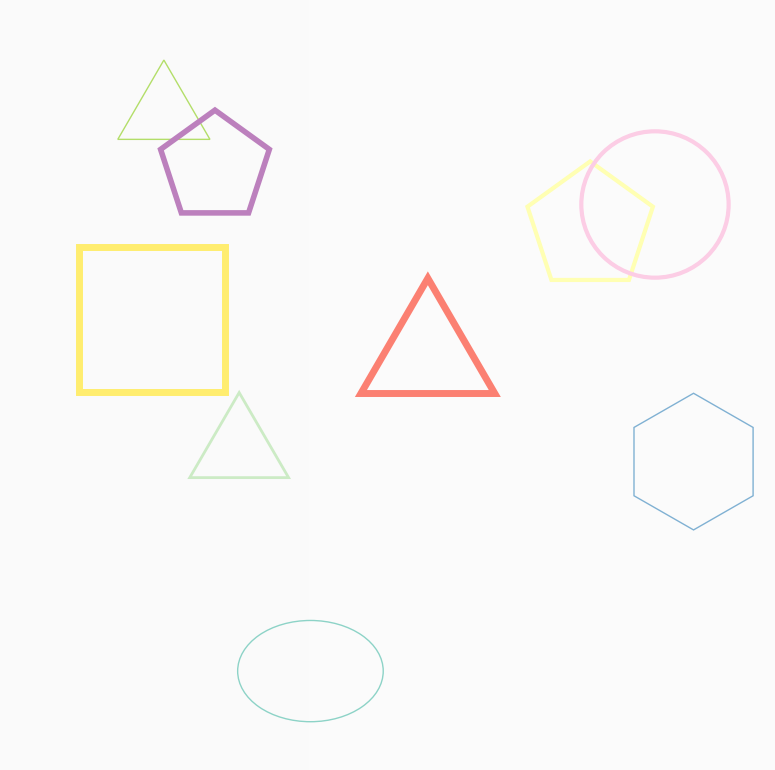[{"shape": "oval", "thickness": 0.5, "radius": 0.47, "center": [0.401, 0.128]}, {"shape": "pentagon", "thickness": 1.5, "radius": 0.43, "center": [0.762, 0.705]}, {"shape": "triangle", "thickness": 2.5, "radius": 0.5, "center": [0.552, 0.539]}, {"shape": "hexagon", "thickness": 0.5, "radius": 0.44, "center": [0.895, 0.401]}, {"shape": "triangle", "thickness": 0.5, "radius": 0.34, "center": [0.211, 0.853]}, {"shape": "circle", "thickness": 1.5, "radius": 0.48, "center": [0.845, 0.734]}, {"shape": "pentagon", "thickness": 2, "radius": 0.37, "center": [0.277, 0.783]}, {"shape": "triangle", "thickness": 1, "radius": 0.37, "center": [0.309, 0.417]}, {"shape": "square", "thickness": 2.5, "radius": 0.47, "center": [0.196, 0.585]}]